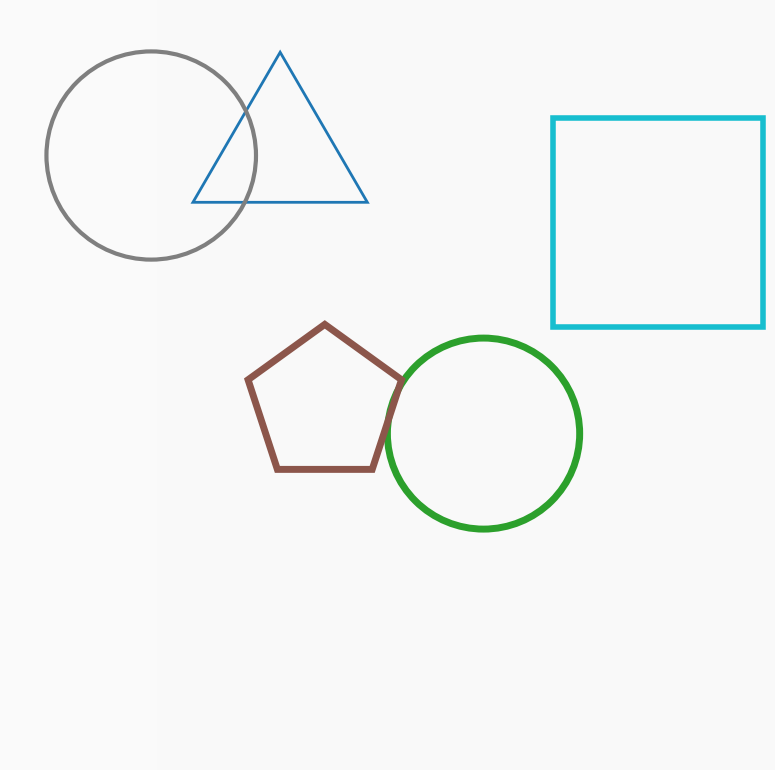[{"shape": "triangle", "thickness": 1, "radius": 0.65, "center": [0.361, 0.802]}, {"shape": "circle", "thickness": 2.5, "radius": 0.62, "center": [0.624, 0.437]}, {"shape": "pentagon", "thickness": 2.5, "radius": 0.52, "center": [0.419, 0.475]}, {"shape": "circle", "thickness": 1.5, "radius": 0.68, "center": [0.195, 0.798]}, {"shape": "square", "thickness": 2, "radius": 0.68, "center": [0.85, 0.711]}]